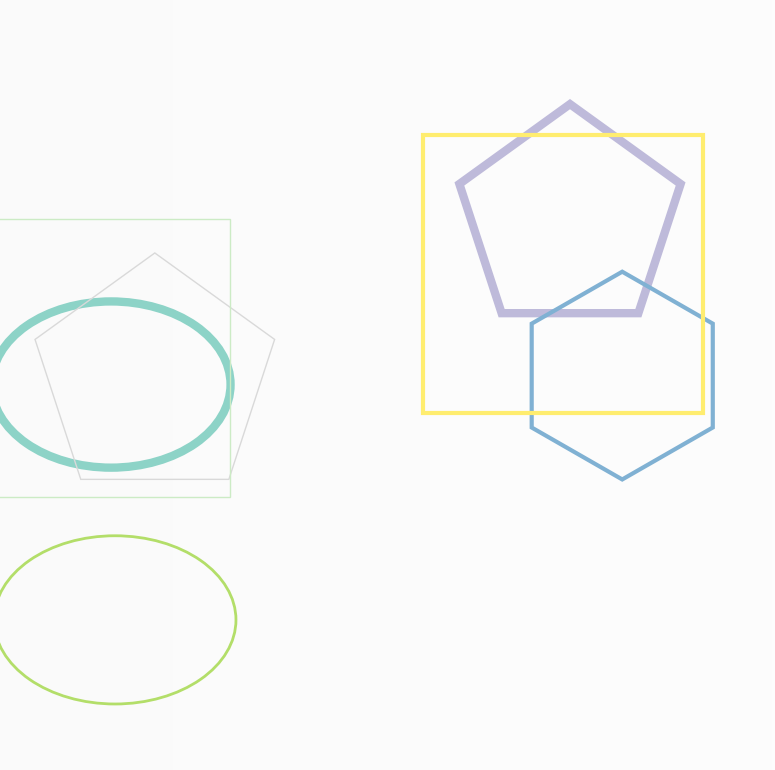[{"shape": "oval", "thickness": 3, "radius": 0.77, "center": [0.143, 0.501]}, {"shape": "pentagon", "thickness": 3, "radius": 0.75, "center": [0.735, 0.715]}, {"shape": "hexagon", "thickness": 1.5, "radius": 0.67, "center": [0.803, 0.512]}, {"shape": "oval", "thickness": 1, "radius": 0.78, "center": [0.148, 0.195]}, {"shape": "pentagon", "thickness": 0.5, "radius": 0.81, "center": [0.2, 0.509]}, {"shape": "square", "thickness": 0.5, "radius": 0.9, "center": [0.116, 0.535]}, {"shape": "square", "thickness": 1.5, "radius": 0.9, "center": [0.726, 0.644]}]